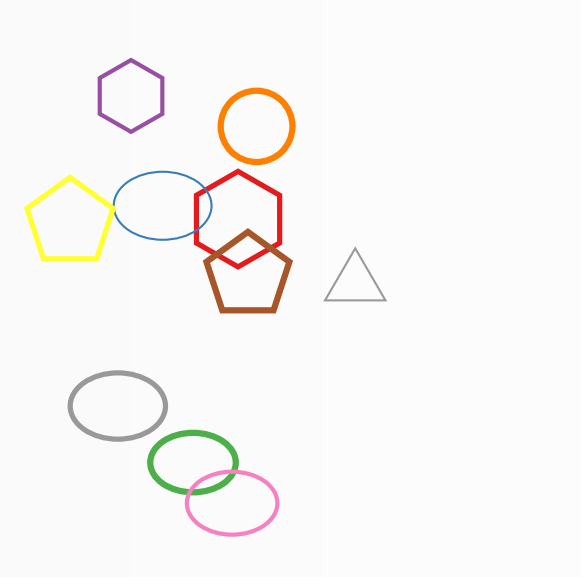[{"shape": "hexagon", "thickness": 2.5, "radius": 0.41, "center": [0.41, 0.62]}, {"shape": "oval", "thickness": 1, "radius": 0.42, "center": [0.28, 0.643]}, {"shape": "oval", "thickness": 3, "radius": 0.37, "center": [0.332, 0.198]}, {"shape": "hexagon", "thickness": 2, "radius": 0.31, "center": [0.225, 0.833]}, {"shape": "circle", "thickness": 3, "radius": 0.31, "center": [0.441, 0.78]}, {"shape": "pentagon", "thickness": 2.5, "radius": 0.39, "center": [0.121, 0.614]}, {"shape": "pentagon", "thickness": 3, "radius": 0.38, "center": [0.427, 0.522]}, {"shape": "oval", "thickness": 2, "radius": 0.39, "center": [0.399, 0.128]}, {"shape": "oval", "thickness": 2.5, "radius": 0.41, "center": [0.203, 0.296]}, {"shape": "triangle", "thickness": 1, "radius": 0.3, "center": [0.611, 0.509]}]